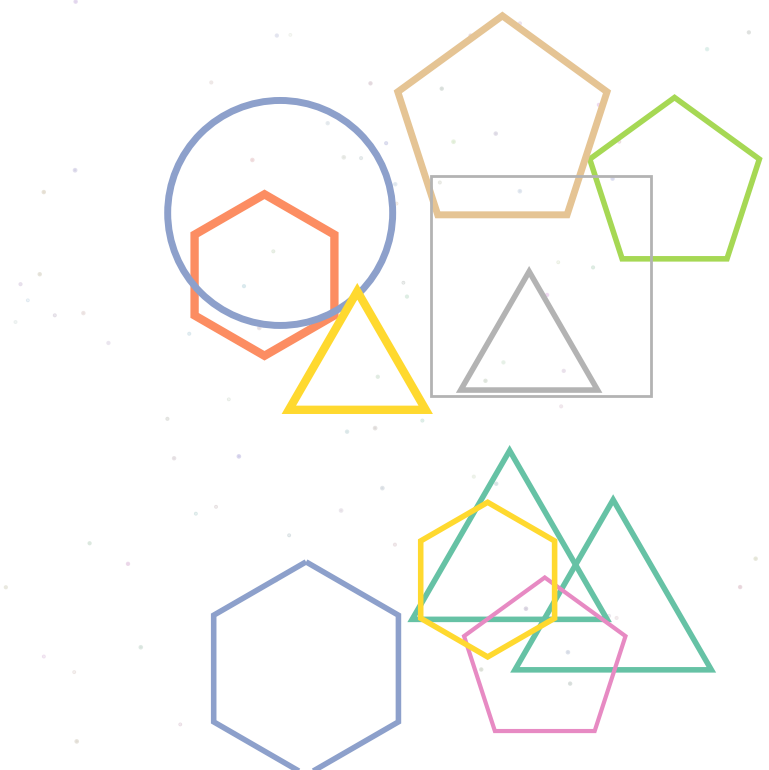[{"shape": "triangle", "thickness": 2, "radius": 0.73, "center": [0.662, 0.269]}, {"shape": "triangle", "thickness": 2, "radius": 0.74, "center": [0.796, 0.204]}, {"shape": "hexagon", "thickness": 3, "radius": 0.52, "center": [0.344, 0.643]}, {"shape": "circle", "thickness": 2.5, "radius": 0.73, "center": [0.364, 0.723]}, {"shape": "hexagon", "thickness": 2, "radius": 0.69, "center": [0.397, 0.132]}, {"shape": "pentagon", "thickness": 1.5, "radius": 0.55, "center": [0.707, 0.14]}, {"shape": "pentagon", "thickness": 2, "radius": 0.58, "center": [0.876, 0.758]}, {"shape": "hexagon", "thickness": 2, "radius": 0.5, "center": [0.633, 0.247]}, {"shape": "triangle", "thickness": 3, "radius": 0.51, "center": [0.464, 0.519]}, {"shape": "pentagon", "thickness": 2.5, "radius": 0.71, "center": [0.652, 0.837]}, {"shape": "square", "thickness": 1, "radius": 0.71, "center": [0.703, 0.629]}, {"shape": "triangle", "thickness": 2, "radius": 0.51, "center": [0.687, 0.545]}]